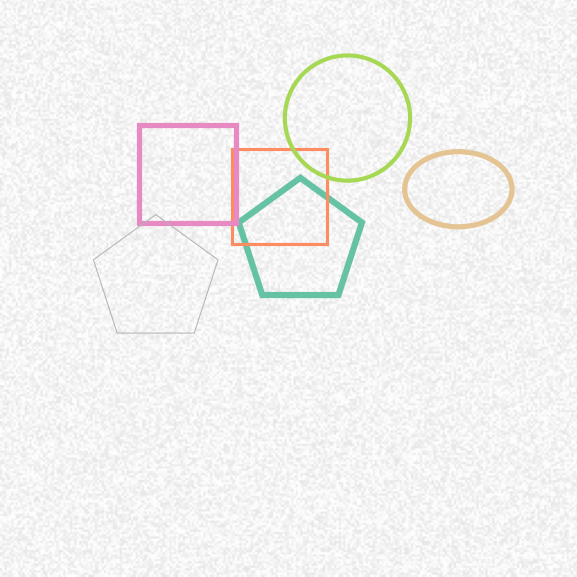[{"shape": "pentagon", "thickness": 3, "radius": 0.56, "center": [0.52, 0.579]}, {"shape": "square", "thickness": 1.5, "radius": 0.41, "center": [0.484, 0.659]}, {"shape": "square", "thickness": 2.5, "radius": 0.42, "center": [0.325, 0.698]}, {"shape": "circle", "thickness": 2, "radius": 0.54, "center": [0.602, 0.795]}, {"shape": "oval", "thickness": 2.5, "radius": 0.46, "center": [0.794, 0.671]}, {"shape": "pentagon", "thickness": 0.5, "radius": 0.57, "center": [0.27, 0.514]}]